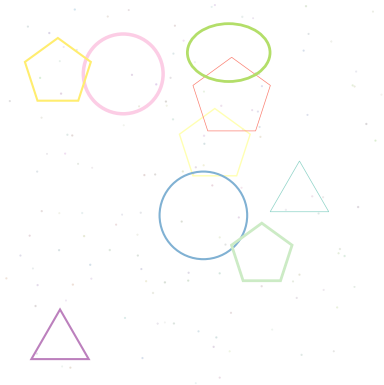[{"shape": "triangle", "thickness": 0.5, "radius": 0.44, "center": [0.778, 0.494]}, {"shape": "pentagon", "thickness": 1, "radius": 0.48, "center": [0.558, 0.622]}, {"shape": "pentagon", "thickness": 0.5, "radius": 0.53, "center": [0.602, 0.746]}, {"shape": "circle", "thickness": 1.5, "radius": 0.57, "center": [0.528, 0.441]}, {"shape": "oval", "thickness": 2, "radius": 0.54, "center": [0.594, 0.863]}, {"shape": "circle", "thickness": 2.5, "radius": 0.52, "center": [0.32, 0.808]}, {"shape": "triangle", "thickness": 1.5, "radius": 0.43, "center": [0.156, 0.11]}, {"shape": "pentagon", "thickness": 2, "radius": 0.41, "center": [0.68, 0.338]}, {"shape": "pentagon", "thickness": 1.5, "radius": 0.45, "center": [0.15, 0.811]}]